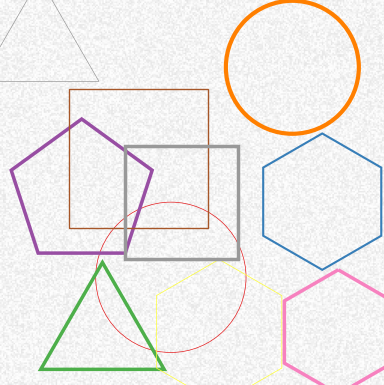[{"shape": "circle", "thickness": 0.5, "radius": 0.98, "center": [0.444, 0.28]}, {"shape": "hexagon", "thickness": 1.5, "radius": 0.89, "center": [0.837, 0.476]}, {"shape": "triangle", "thickness": 2.5, "radius": 0.93, "center": [0.266, 0.133]}, {"shape": "pentagon", "thickness": 2.5, "radius": 0.96, "center": [0.212, 0.498]}, {"shape": "circle", "thickness": 3, "radius": 0.86, "center": [0.759, 0.825]}, {"shape": "hexagon", "thickness": 0.5, "radius": 0.94, "center": [0.569, 0.138]}, {"shape": "square", "thickness": 1, "radius": 0.9, "center": [0.36, 0.587]}, {"shape": "hexagon", "thickness": 2.5, "radius": 0.81, "center": [0.879, 0.138]}, {"shape": "square", "thickness": 2.5, "radius": 0.73, "center": [0.471, 0.474]}, {"shape": "triangle", "thickness": 0.5, "radius": 0.89, "center": [0.103, 0.878]}]